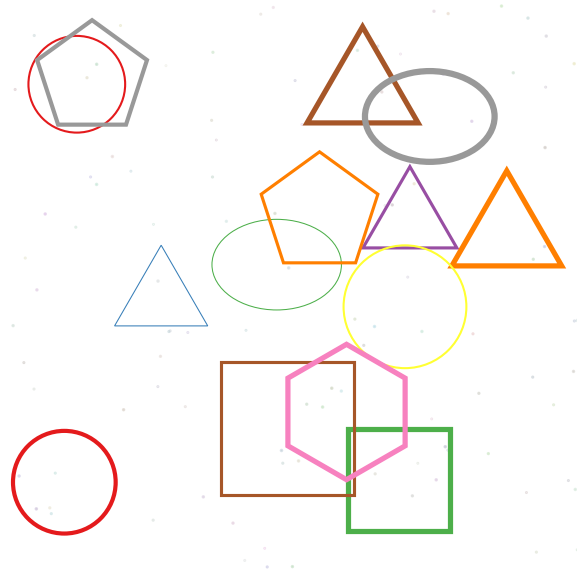[{"shape": "circle", "thickness": 1, "radius": 0.42, "center": [0.133, 0.853]}, {"shape": "circle", "thickness": 2, "radius": 0.44, "center": [0.111, 0.164]}, {"shape": "triangle", "thickness": 0.5, "radius": 0.47, "center": [0.279, 0.481]}, {"shape": "oval", "thickness": 0.5, "radius": 0.56, "center": [0.479, 0.541]}, {"shape": "square", "thickness": 2.5, "radius": 0.44, "center": [0.69, 0.168]}, {"shape": "triangle", "thickness": 1.5, "radius": 0.47, "center": [0.71, 0.617]}, {"shape": "triangle", "thickness": 2.5, "radius": 0.55, "center": [0.878, 0.594]}, {"shape": "pentagon", "thickness": 1.5, "radius": 0.53, "center": [0.553, 0.63]}, {"shape": "circle", "thickness": 1, "radius": 0.53, "center": [0.701, 0.468]}, {"shape": "square", "thickness": 1.5, "radius": 0.57, "center": [0.498, 0.257]}, {"shape": "triangle", "thickness": 2.5, "radius": 0.55, "center": [0.628, 0.842]}, {"shape": "hexagon", "thickness": 2.5, "radius": 0.59, "center": [0.6, 0.286]}, {"shape": "oval", "thickness": 3, "radius": 0.56, "center": [0.744, 0.797]}, {"shape": "pentagon", "thickness": 2, "radius": 0.5, "center": [0.159, 0.864]}]